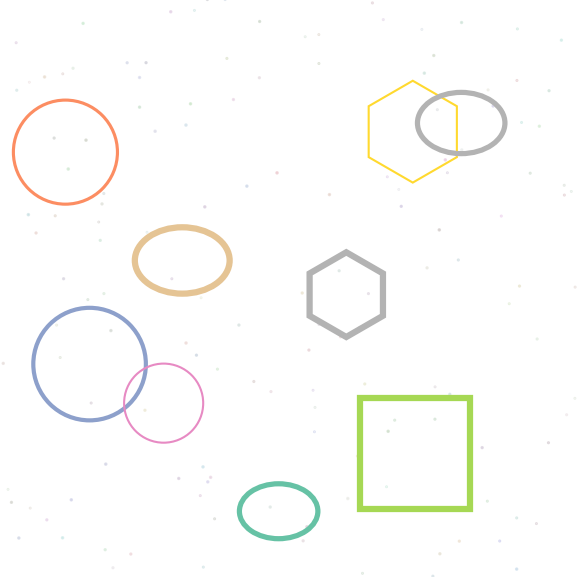[{"shape": "oval", "thickness": 2.5, "radius": 0.34, "center": [0.483, 0.114]}, {"shape": "circle", "thickness": 1.5, "radius": 0.45, "center": [0.113, 0.736]}, {"shape": "circle", "thickness": 2, "radius": 0.49, "center": [0.155, 0.369]}, {"shape": "circle", "thickness": 1, "radius": 0.34, "center": [0.283, 0.301]}, {"shape": "square", "thickness": 3, "radius": 0.48, "center": [0.719, 0.214]}, {"shape": "hexagon", "thickness": 1, "radius": 0.44, "center": [0.715, 0.771]}, {"shape": "oval", "thickness": 3, "radius": 0.41, "center": [0.316, 0.548]}, {"shape": "oval", "thickness": 2.5, "radius": 0.38, "center": [0.799, 0.786]}, {"shape": "hexagon", "thickness": 3, "radius": 0.37, "center": [0.6, 0.489]}]